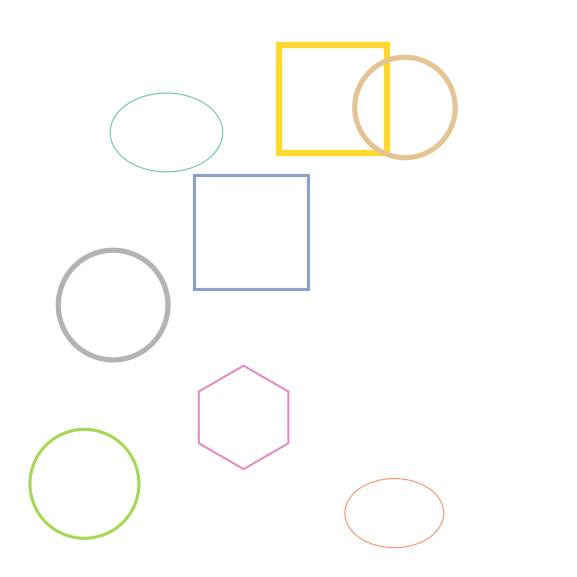[{"shape": "oval", "thickness": 0.5, "radius": 0.49, "center": [0.288, 0.77]}, {"shape": "oval", "thickness": 0.5, "radius": 0.43, "center": [0.683, 0.111]}, {"shape": "square", "thickness": 1.5, "radius": 0.49, "center": [0.435, 0.597]}, {"shape": "hexagon", "thickness": 1, "radius": 0.45, "center": [0.422, 0.276]}, {"shape": "circle", "thickness": 1.5, "radius": 0.47, "center": [0.146, 0.161]}, {"shape": "square", "thickness": 3, "radius": 0.47, "center": [0.576, 0.828]}, {"shape": "circle", "thickness": 2.5, "radius": 0.43, "center": [0.701, 0.813]}, {"shape": "circle", "thickness": 2.5, "radius": 0.47, "center": [0.196, 0.471]}]